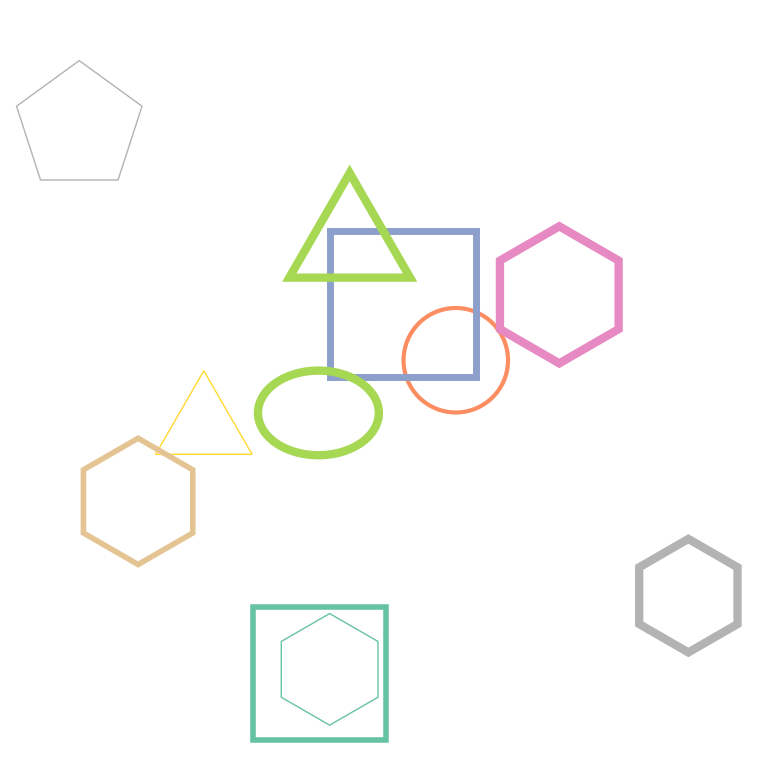[{"shape": "hexagon", "thickness": 0.5, "radius": 0.36, "center": [0.428, 0.131]}, {"shape": "square", "thickness": 2, "radius": 0.43, "center": [0.415, 0.125]}, {"shape": "circle", "thickness": 1.5, "radius": 0.34, "center": [0.592, 0.532]}, {"shape": "square", "thickness": 2.5, "radius": 0.47, "center": [0.523, 0.605]}, {"shape": "hexagon", "thickness": 3, "radius": 0.44, "center": [0.726, 0.617]}, {"shape": "oval", "thickness": 3, "radius": 0.39, "center": [0.414, 0.464]}, {"shape": "triangle", "thickness": 3, "radius": 0.45, "center": [0.454, 0.685]}, {"shape": "triangle", "thickness": 0.5, "radius": 0.36, "center": [0.265, 0.446]}, {"shape": "hexagon", "thickness": 2, "radius": 0.41, "center": [0.179, 0.349]}, {"shape": "pentagon", "thickness": 0.5, "radius": 0.43, "center": [0.103, 0.836]}, {"shape": "hexagon", "thickness": 3, "radius": 0.37, "center": [0.894, 0.226]}]